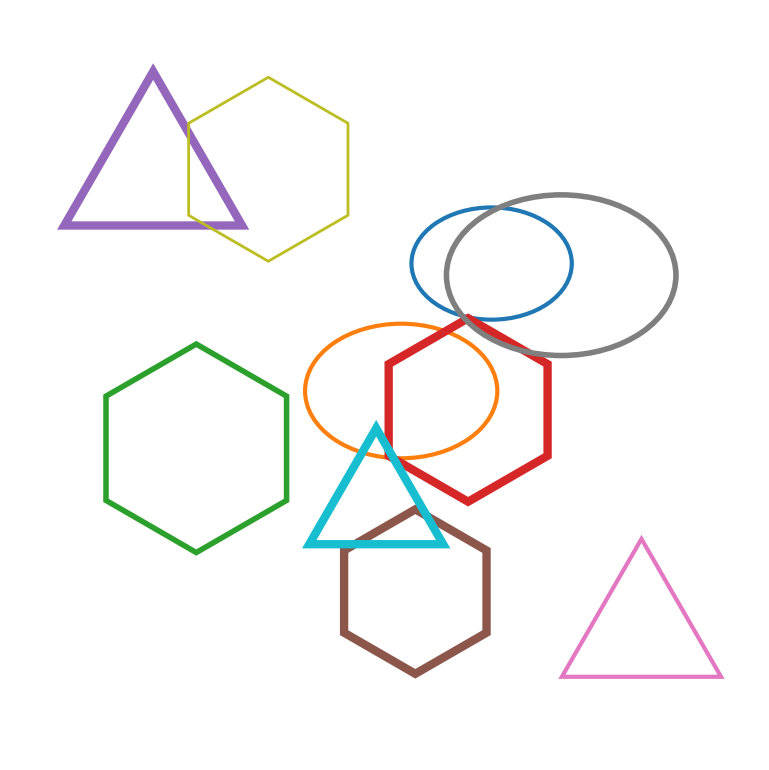[{"shape": "oval", "thickness": 1.5, "radius": 0.52, "center": [0.638, 0.658]}, {"shape": "oval", "thickness": 1.5, "radius": 0.62, "center": [0.521, 0.492]}, {"shape": "hexagon", "thickness": 2, "radius": 0.68, "center": [0.255, 0.418]}, {"shape": "hexagon", "thickness": 3, "radius": 0.6, "center": [0.608, 0.468]}, {"shape": "triangle", "thickness": 3, "radius": 0.67, "center": [0.199, 0.774]}, {"shape": "hexagon", "thickness": 3, "radius": 0.53, "center": [0.539, 0.232]}, {"shape": "triangle", "thickness": 1.5, "radius": 0.6, "center": [0.833, 0.181]}, {"shape": "oval", "thickness": 2, "radius": 0.75, "center": [0.729, 0.643]}, {"shape": "hexagon", "thickness": 1, "radius": 0.6, "center": [0.348, 0.78]}, {"shape": "triangle", "thickness": 3, "radius": 0.5, "center": [0.489, 0.343]}]